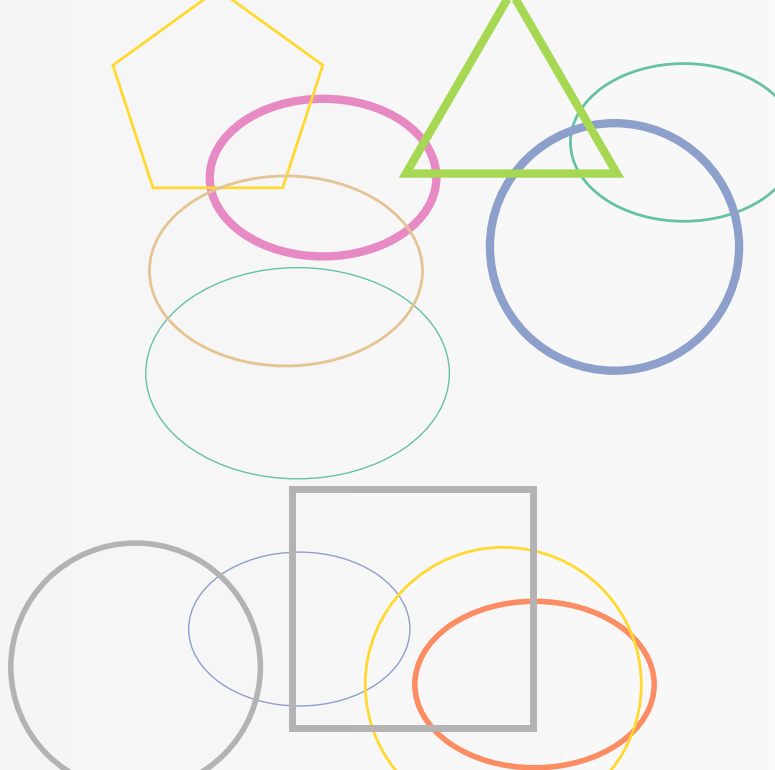[{"shape": "oval", "thickness": 1, "radius": 0.73, "center": [0.882, 0.815]}, {"shape": "oval", "thickness": 0.5, "radius": 0.98, "center": [0.384, 0.515]}, {"shape": "oval", "thickness": 2, "radius": 0.77, "center": [0.69, 0.111]}, {"shape": "oval", "thickness": 0.5, "radius": 0.71, "center": [0.386, 0.183]}, {"shape": "circle", "thickness": 3, "radius": 0.8, "center": [0.793, 0.679]}, {"shape": "oval", "thickness": 3, "radius": 0.73, "center": [0.417, 0.769]}, {"shape": "triangle", "thickness": 3, "radius": 0.79, "center": [0.66, 0.853]}, {"shape": "circle", "thickness": 1, "radius": 0.89, "center": [0.649, 0.111]}, {"shape": "pentagon", "thickness": 1, "radius": 0.71, "center": [0.281, 0.871]}, {"shape": "oval", "thickness": 1, "radius": 0.88, "center": [0.369, 0.648]}, {"shape": "square", "thickness": 2.5, "radius": 0.77, "center": [0.532, 0.21]}, {"shape": "circle", "thickness": 2, "radius": 0.8, "center": [0.175, 0.134]}]